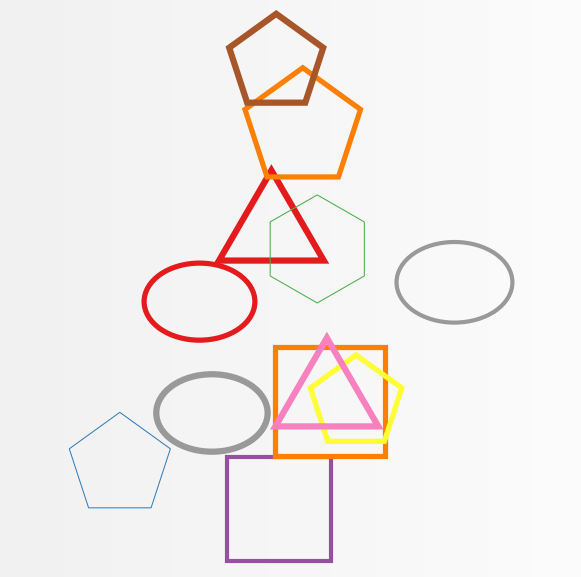[{"shape": "triangle", "thickness": 3, "radius": 0.52, "center": [0.467, 0.6]}, {"shape": "oval", "thickness": 2.5, "radius": 0.48, "center": [0.343, 0.477]}, {"shape": "pentagon", "thickness": 0.5, "radius": 0.46, "center": [0.206, 0.194]}, {"shape": "hexagon", "thickness": 0.5, "radius": 0.47, "center": [0.546, 0.568]}, {"shape": "square", "thickness": 2, "radius": 0.45, "center": [0.48, 0.118]}, {"shape": "pentagon", "thickness": 2.5, "radius": 0.52, "center": [0.521, 0.777]}, {"shape": "square", "thickness": 2.5, "radius": 0.47, "center": [0.568, 0.304]}, {"shape": "pentagon", "thickness": 2.5, "radius": 0.41, "center": [0.613, 0.302]}, {"shape": "pentagon", "thickness": 3, "radius": 0.43, "center": [0.475, 0.89]}, {"shape": "triangle", "thickness": 3, "radius": 0.51, "center": [0.562, 0.312]}, {"shape": "oval", "thickness": 3, "radius": 0.48, "center": [0.365, 0.284]}, {"shape": "oval", "thickness": 2, "radius": 0.5, "center": [0.782, 0.51]}]